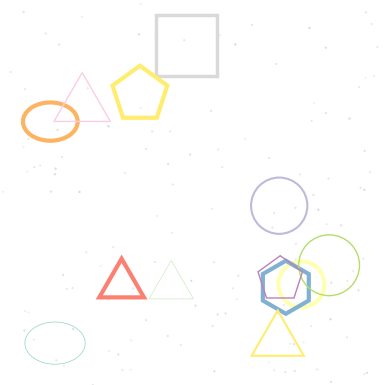[{"shape": "oval", "thickness": 0.5, "radius": 0.39, "center": [0.143, 0.109]}, {"shape": "circle", "thickness": 3, "radius": 0.3, "center": [0.783, 0.261]}, {"shape": "circle", "thickness": 1.5, "radius": 0.37, "center": [0.725, 0.466]}, {"shape": "triangle", "thickness": 3, "radius": 0.33, "center": [0.316, 0.261]}, {"shape": "hexagon", "thickness": 3, "radius": 0.34, "center": [0.742, 0.254]}, {"shape": "oval", "thickness": 3, "radius": 0.36, "center": [0.131, 0.684]}, {"shape": "circle", "thickness": 1, "radius": 0.39, "center": [0.855, 0.311]}, {"shape": "triangle", "thickness": 1, "radius": 0.42, "center": [0.214, 0.727]}, {"shape": "square", "thickness": 2.5, "radius": 0.4, "center": [0.484, 0.881]}, {"shape": "pentagon", "thickness": 1, "radius": 0.3, "center": [0.728, 0.275]}, {"shape": "triangle", "thickness": 0.5, "radius": 0.33, "center": [0.445, 0.257]}, {"shape": "triangle", "thickness": 1.5, "radius": 0.39, "center": [0.721, 0.115]}, {"shape": "pentagon", "thickness": 3, "radius": 0.37, "center": [0.363, 0.755]}]